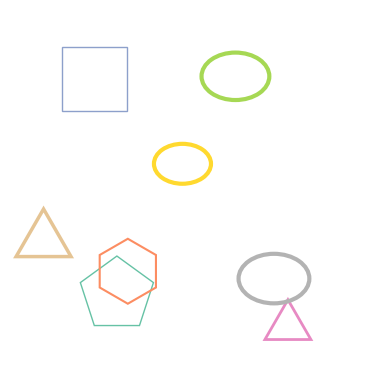[{"shape": "pentagon", "thickness": 1, "radius": 0.5, "center": [0.304, 0.235]}, {"shape": "hexagon", "thickness": 1.5, "radius": 0.42, "center": [0.332, 0.295]}, {"shape": "square", "thickness": 1, "radius": 0.42, "center": [0.245, 0.795]}, {"shape": "triangle", "thickness": 2, "radius": 0.34, "center": [0.748, 0.153]}, {"shape": "oval", "thickness": 3, "radius": 0.44, "center": [0.612, 0.802]}, {"shape": "oval", "thickness": 3, "radius": 0.37, "center": [0.474, 0.575]}, {"shape": "triangle", "thickness": 2.5, "radius": 0.41, "center": [0.113, 0.375]}, {"shape": "oval", "thickness": 3, "radius": 0.46, "center": [0.712, 0.276]}]